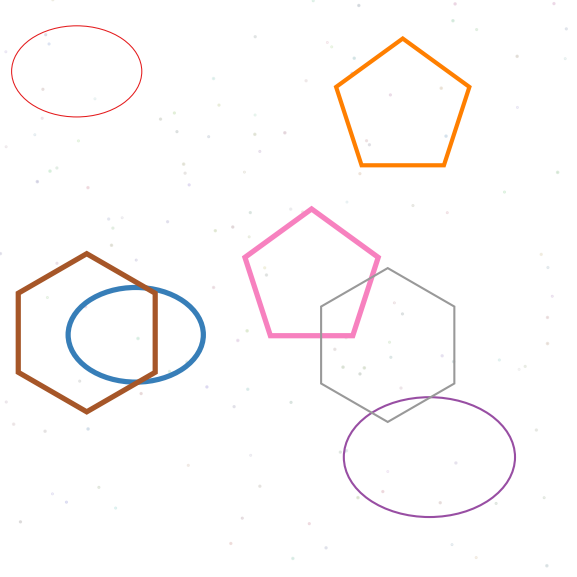[{"shape": "oval", "thickness": 0.5, "radius": 0.56, "center": [0.133, 0.876]}, {"shape": "oval", "thickness": 2.5, "radius": 0.59, "center": [0.235, 0.419]}, {"shape": "oval", "thickness": 1, "radius": 0.74, "center": [0.744, 0.208]}, {"shape": "pentagon", "thickness": 2, "radius": 0.61, "center": [0.697, 0.811]}, {"shape": "hexagon", "thickness": 2.5, "radius": 0.68, "center": [0.15, 0.423]}, {"shape": "pentagon", "thickness": 2.5, "radius": 0.61, "center": [0.54, 0.516]}, {"shape": "hexagon", "thickness": 1, "radius": 0.67, "center": [0.671, 0.402]}]